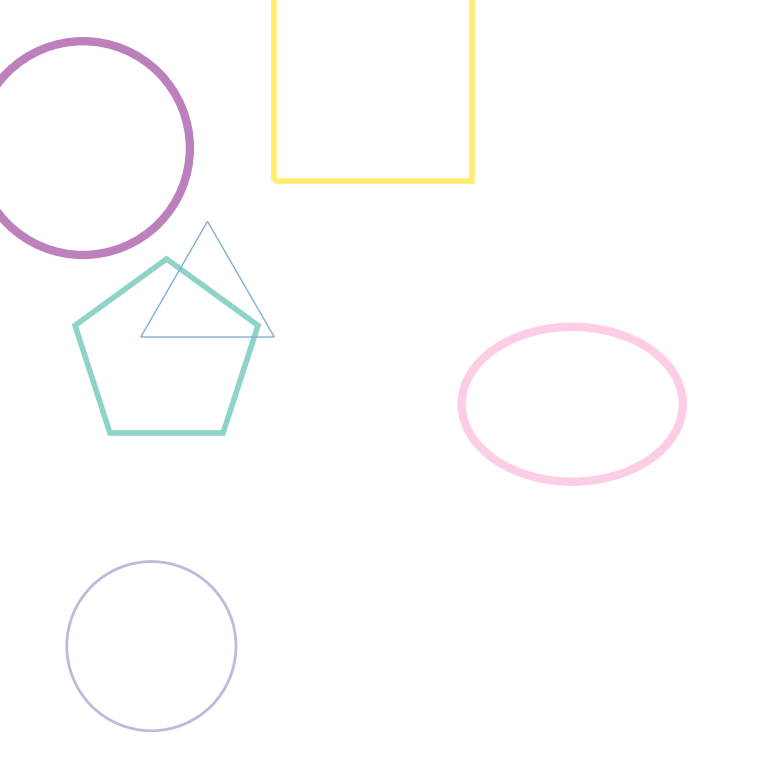[{"shape": "pentagon", "thickness": 2, "radius": 0.62, "center": [0.216, 0.539]}, {"shape": "circle", "thickness": 1, "radius": 0.55, "center": [0.197, 0.161]}, {"shape": "triangle", "thickness": 0.5, "radius": 0.5, "center": [0.27, 0.612]}, {"shape": "oval", "thickness": 3, "radius": 0.72, "center": [0.743, 0.475]}, {"shape": "circle", "thickness": 3, "radius": 0.69, "center": [0.108, 0.808]}, {"shape": "square", "thickness": 2, "radius": 0.64, "center": [0.485, 0.893]}]